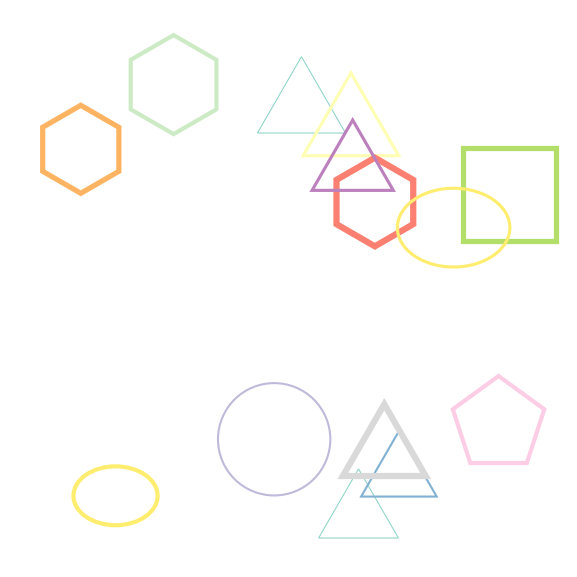[{"shape": "triangle", "thickness": 0.5, "radius": 0.44, "center": [0.522, 0.813]}, {"shape": "triangle", "thickness": 0.5, "radius": 0.4, "center": [0.621, 0.107]}, {"shape": "triangle", "thickness": 1.5, "radius": 0.48, "center": [0.608, 0.777]}, {"shape": "circle", "thickness": 1, "radius": 0.49, "center": [0.475, 0.238]}, {"shape": "hexagon", "thickness": 3, "radius": 0.38, "center": [0.649, 0.649]}, {"shape": "triangle", "thickness": 1, "radius": 0.38, "center": [0.691, 0.177]}, {"shape": "hexagon", "thickness": 2.5, "radius": 0.38, "center": [0.14, 0.741]}, {"shape": "square", "thickness": 2.5, "radius": 0.4, "center": [0.883, 0.663]}, {"shape": "pentagon", "thickness": 2, "radius": 0.42, "center": [0.863, 0.265]}, {"shape": "triangle", "thickness": 3, "radius": 0.41, "center": [0.665, 0.216]}, {"shape": "triangle", "thickness": 1.5, "radius": 0.41, "center": [0.611, 0.71]}, {"shape": "hexagon", "thickness": 2, "radius": 0.43, "center": [0.301, 0.853]}, {"shape": "oval", "thickness": 1.5, "radius": 0.49, "center": [0.785, 0.605]}, {"shape": "oval", "thickness": 2, "radius": 0.36, "center": [0.2, 0.141]}]